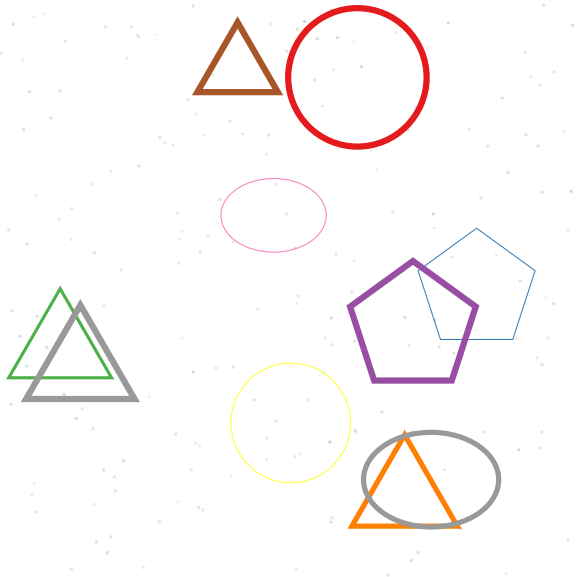[{"shape": "circle", "thickness": 3, "radius": 0.6, "center": [0.619, 0.865]}, {"shape": "pentagon", "thickness": 0.5, "radius": 0.53, "center": [0.825, 0.497]}, {"shape": "triangle", "thickness": 1.5, "radius": 0.51, "center": [0.104, 0.396]}, {"shape": "pentagon", "thickness": 3, "radius": 0.57, "center": [0.715, 0.433]}, {"shape": "triangle", "thickness": 2.5, "radius": 0.53, "center": [0.701, 0.141]}, {"shape": "circle", "thickness": 0.5, "radius": 0.52, "center": [0.504, 0.267]}, {"shape": "triangle", "thickness": 3, "radius": 0.4, "center": [0.411, 0.88]}, {"shape": "oval", "thickness": 0.5, "radius": 0.46, "center": [0.474, 0.626]}, {"shape": "triangle", "thickness": 3, "radius": 0.54, "center": [0.139, 0.362]}, {"shape": "oval", "thickness": 2.5, "radius": 0.59, "center": [0.747, 0.169]}]